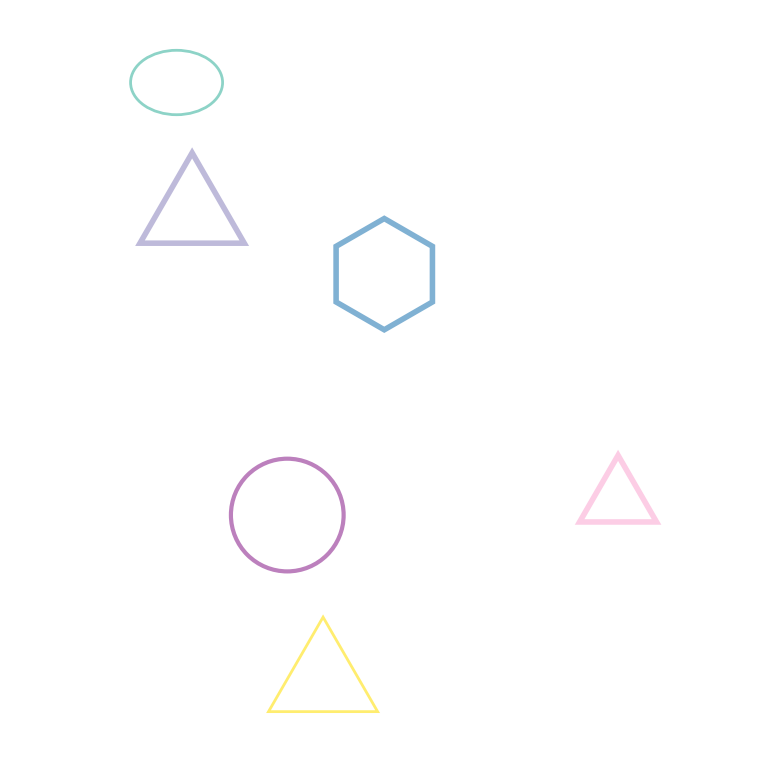[{"shape": "oval", "thickness": 1, "radius": 0.3, "center": [0.229, 0.893]}, {"shape": "triangle", "thickness": 2, "radius": 0.39, "center": [0.25, 0.723]}, {"shape": "hexagon", "thickness": 2, "radius": 0.36, "center": [0.499, 0.644]}, {"shape": "triangle", "thickness": 2, "radius": 0.29, "center": [0.803, 0.351]}, {"shape": "circle", "thickness": 1.5, "radius": 0.37, "center": [0.373, 0.331]}, {"shape": "triangle", "thickness": 1, "radius": 0.41, "center": [0.42, 0.117]}]